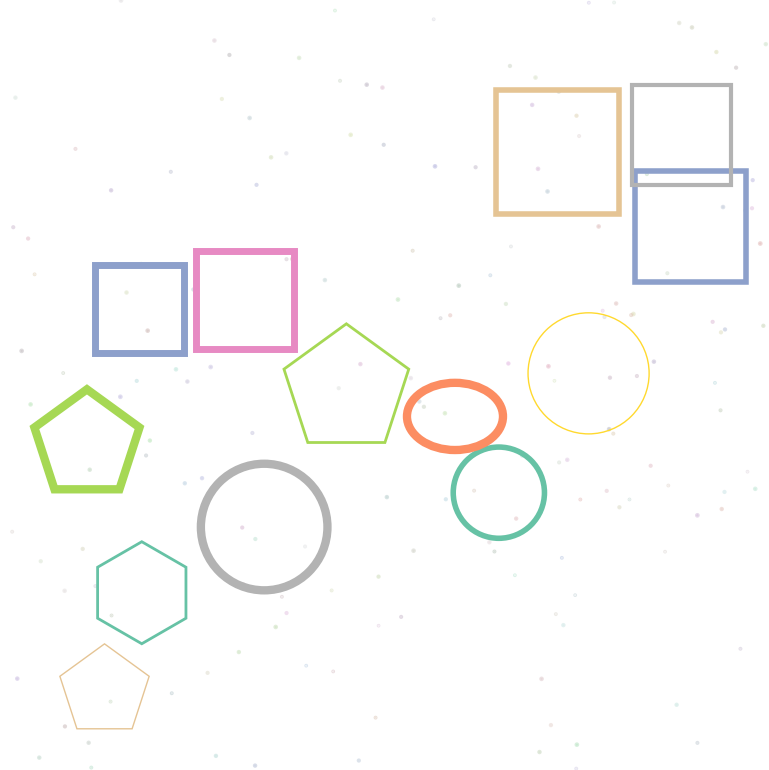[{"shape": "hexagon", "thickness": 1, "radius": 0.33, "center": [0.184, 0.23]}, {"shape": "circle", "thickness": 2, "radius": 0.3, "center": [0.648, 0.36]}, {"shape": "oval", "thickness": 3, "radius": 0.31, "center": [0.591, 0.459]}, {"shape": "square", "thickness": 2, "radius": 0.36, "center": [0.896, 0.706]}, {"shape": "square", "thickness": 2.5, "radius": 0.29, "center": [0.181, 0.599]}, {"shape": "square", "thickness": 2.5, "radius": 0.32, "center": [0.318, 0.61]}, {"shape": "pentagon", "thickness": 1, "radius": 0.43, "center": [0.45, 0.494]}, {"shape": "pentagon", "thickness": 3, "radius": 0.36, "center": [0.113, 0.423]}, {"shape": "circle", "thickness": 0.5, "radius": 0.39, "center": [0.764, 0.515]}, {"shape": "square", "thickness": 2, "radius": 0.4, "center": [0.724, 0.802]}, {"shape": "pentagon", "thickness": 0.5, "radius": 0.3, "center": [0.136, 0.103]}, {"shape": "circle", "thickness": 3, "radius": 0.41, "center": [0.343, 0.316]}, {"shape": "square", "thickness": 1.5, "radius": 0.32, "center": [0.885, 0.824]}]